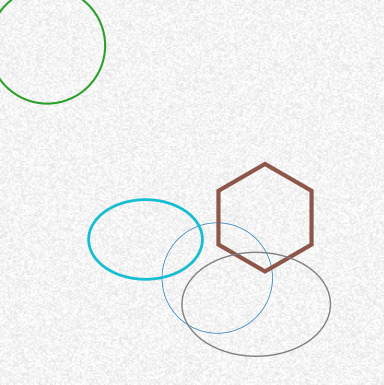[{"shape": "circle", "thickness": 0.5, "radius": 0.72, "center": [0.564, 0.278]}, {"shape": "circle", "thickness": 1.5, "radius": 0.75, "center": [0.122, 0.882]}, {"shape": "hexagon", "thickness": 3, "radius": 0.7, "center": [0.688, 0.435]}, {"shape": "oval", "thickness": 1, "radius": 0.96, "center": [0.665, 0.21]}, {"shape": "oval", "thickness": 2, "radius": 0.74, "center": [0.378, 0.378]}]